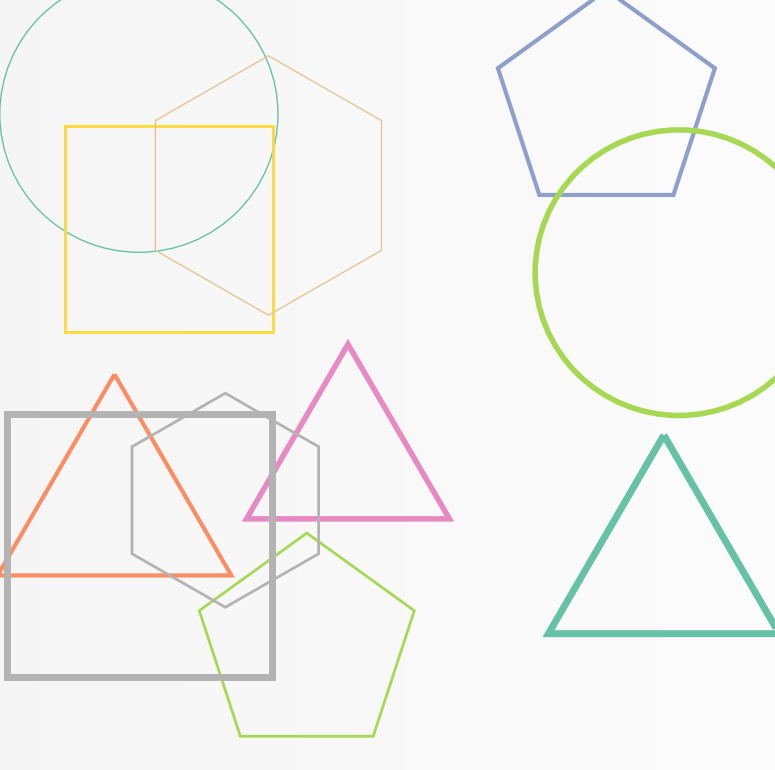[{"shape": "triangle", "thickness": 2.5, "radius": 0.86, "center": [0.857, 0.263]}, {"shape": "circle", "thickness": 0.5, "radius": 0.9, "center": [0.179, 0.852]}, {"shape": "triangle", "thickness": 1.5, "radius": 0.87, "center": [0.148, 0.34]}, {"shape": "pentagon", "thickness": 1.5, "radius": 0.74, "center": [0.782, 0.866]}, {"shape": "triangle", "thickness": 2, "radius": 0.76, "center": [0.449, 0.402]}, {"shape": "circle", "thickness": 2, "radius": 0.93, "center": [0.876, 0.646]}, {"shape": "pentagon", "thickness": 1, "radius": 0.73, "center": [0.396, 0.162]}, {"shape": "square", "thickness": 1, "radius": 0.67, "center": [0.218, 0.702]}, {"shape": "hexagon", "thickness": 0.5, "radius": 0.84, "center": [0.346, 0.759]}, {"shape": "hexagon", "thickness": 1, "radius": 0.7, "center": [0.291, 0.35]}, {"shape": "square", "thickness": 2.5, "radius": 0.85, "center": [0.18, 0.292]}]